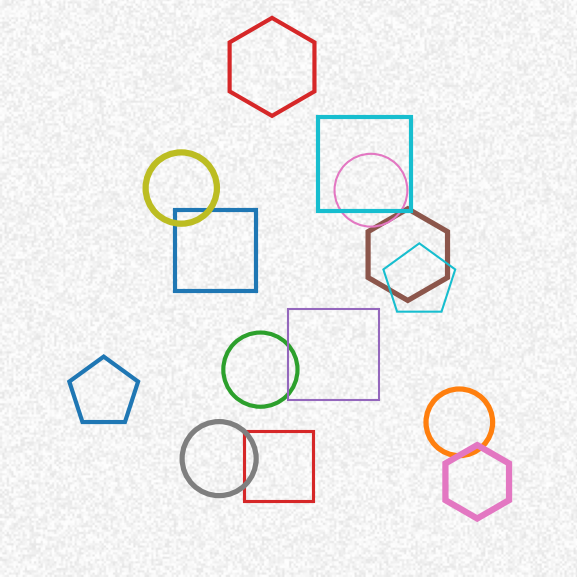[{"shape": "square", "thickness": 2, "radius": 0.35, "center": [0.373, 0.566]}, {"shape": "pentagon", "thickness": 2, "radius": 0.31, "center": [0.18, 0.319]}, {"shape": "circle", "thickness": 2.5, "radius": 0.29, "center": [0.795, 0.268]}, {"shape": "circle", "thickness": 2, "radius": 0.32, "center": [0.451, 0.359]}, {"shape": "square", "thickness": 1.5, "radius": 0.3, "center": [0.482, 0.192]}, {"shape": "hexagon", "thickness": 2, "radius": 0.42, "center": [0.471, 0.883]}, {"shape": "square", "thickness": 1, "radius": 0.39, "center": [0.577, 0.385]}, {"shape": "hexagon", "thickness": 2.5, "radius": 0.4, "center": [0.706, 0.558]}, {"shape": "hexagon", "thickness": 3, "radius": 0.32, "center": [0.826, 0.165]}, {"shape": "circle", "thickness": 1, "radius": 0.32, "center": [0.642, 0.67]}, {"shape": "circle", "thickness": 2.5, "radius": 0.32, "center": [0.379, 0.205]}, {"shape": "circle", "thickness": 3, "radius": 0.31, "center": [0.314, 0.674]}, {"shape": "square", "thickness": 2, "radius": 0.41, "center": [0.631, 0.715]}, {"shape": "pentagon", "thickness": 1, "radius": 0.33, "center": [0.726, 0.512]}]